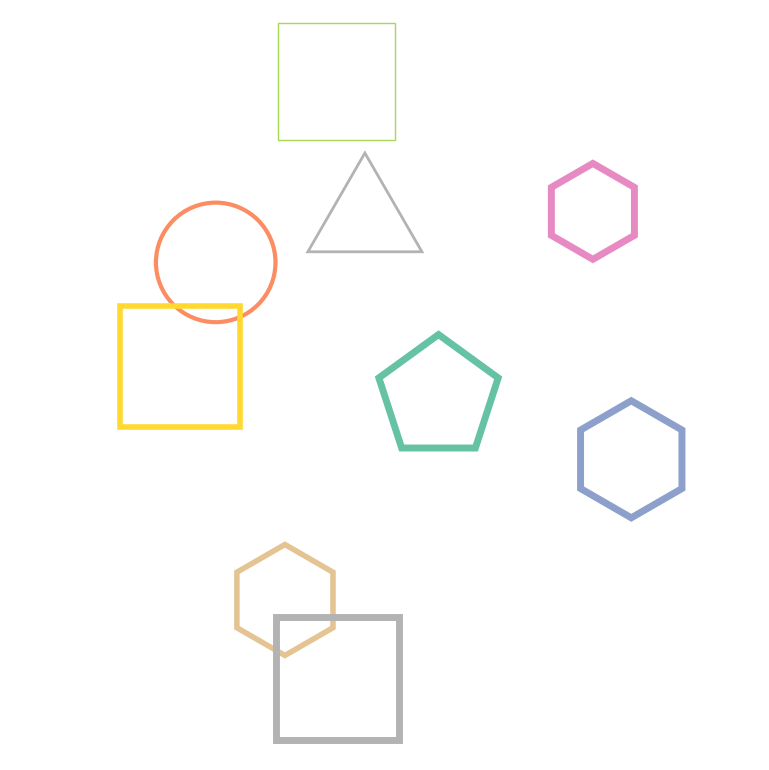[{"shape": "pentagon", "thickness": 2.5, "radius": 0.41, "center": [0.57, 0.484]}, {"shape": "circle", "thickness": 1.5, "radius": 0.39, "center": [0.28, 0.659]}, {"shape": "hexagon", "thickness": 2.5, "radius": 0.38, "center": [0.82, 0.404]}, {"shape": "hexagon", "thickness": 2.5, "radius": 0.31, "center": [0.77, 0.726]}, {"shape": "square", "thickness": 0.5, "radius": 0.38, "center": [0.437, 0.894]}, {"shape": "square", "thickness": 2, "radius": 0.39, "center": [0.234, 0.524]}, {"shape": "hexagon", "thickness": 2, "radius": 0.36, "center": [0.37, 0.221]}, {"shape": "triangle", "thickness": 1, "radius": 0.43, "center": [0.474, 0.716]}, {"shape": "square", "thickness": 2.5, "radius": 0.4, "center": [0.439, 0.119]}]